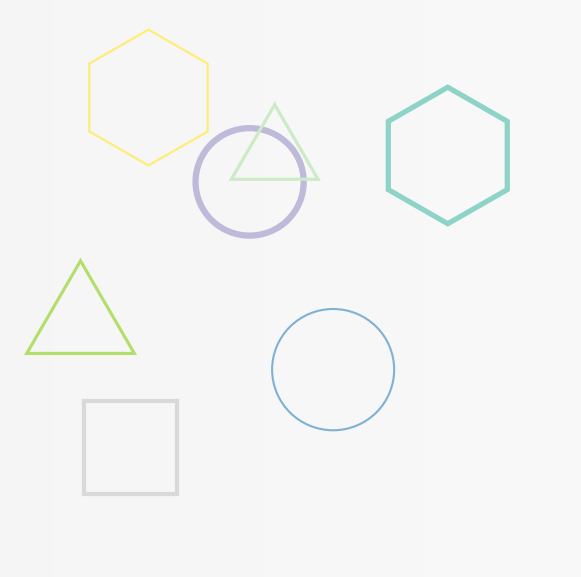[{"shape": "hexagon", "thickness": 2.5, "radius": 0.59, "center": [0.77, 0.73]}, {"shape": "circle", "thickness": 3, "radius": 0.47, "center": [0.429, 0.684]}, {"shape": "circle", "thickness": 1, "radius": 0.53, "center": [0.573, 0.359]}, {"shape": "triangle", "thickness": 1.5, "radius": 0.53, "center": [0.139, 0.441]}, {"shape": "square", "thickness": 2, "radius": 0.4, "center": [0.224, 0.224]}, {"shape": "triangle", "thickness": 1.5, "radius": 0.43, "center": [0.473, 0.732]}, {"shape": "hexagon", "thickness": 1, "radius": 0.59, "center": [0.255, 0.83]}]